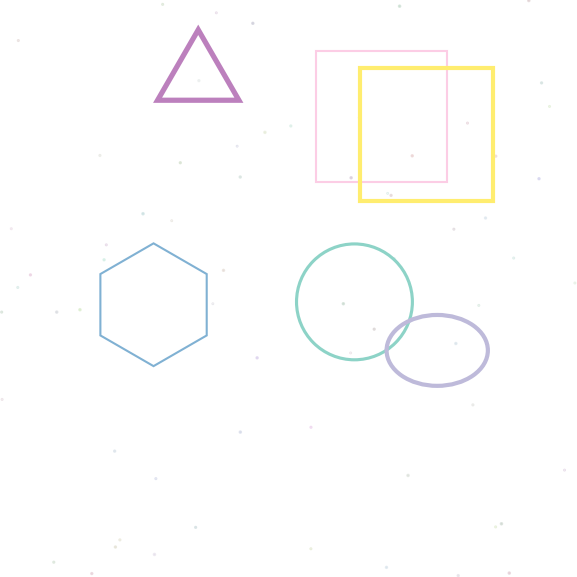[{"shape": "circle", "thickness": 1.5, "radius": 0.5, "center": [0.614, 0.476]}, {"shape": "oval", "thickness": 2, "radius": 0.44, "center": [0.757, 0.392]}, {"shape": "hexagon", "thickness": 1, "radius": 0.53, "center": [0.266, 0.471]}, {"shape": "square", "thickness": 1, "radius": 0.56, "center": [0.661, 0.797]}, {"shape": "triangle", "thickness": 2.5, "radius": 0.41, "center": [0.343, 0.866]}, {"shape": "square", "thickness": 2, "radius": 0.58, "center": [0.738, 0.766]}]